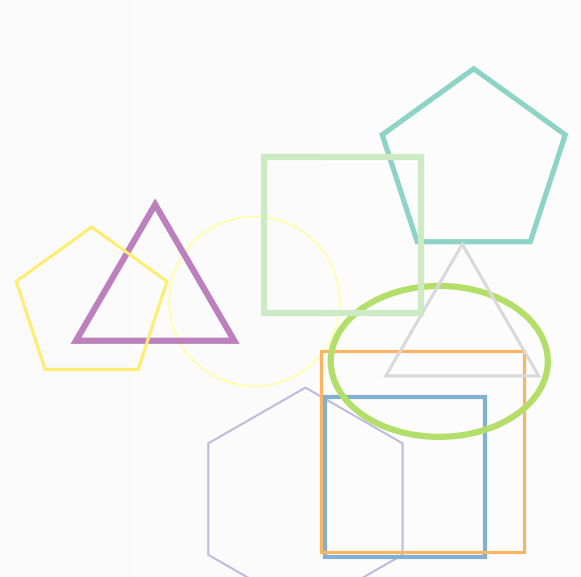[{"shape": "pentagon", "thickness": 2.5, "radius": 0.83, "center": [0.815, 0.715]}, {"shape": "circle", "thickness": 1, "radius": 0.73, "center": [0.438, 0.477]}, {"shape": "hexagon", "thickness": 1, "radius": 0.97, "center": [0.525, 0.135]}, {"shape": "square", "thickness": 2, "radius": 0.69, "center": [0.697, 0.173]}, {"shape": "square", "thickness": 1.5, "radius": 0.87, "center": [0.727, 0.218]}, {"shape": "oval", "thickness": 3, "radius": 0.93, "center": [0.756, 0.373]}, {"shape": "triangle", "thickness": 1.5, "radius": 0.76, "center": [0.795, 0.424]}, {"shape": "triangle", "thickness": 3, "radius": 0.79, "center": [0.267, 0.488]}, {"shape": "square", "thickness": 3, "radius": 0.68, "center": [0.589, 0.592]}, {"shape": "pentagon", "thickness": 1.5, "radius": 0.68, "center": [0.158, 0.47]}]